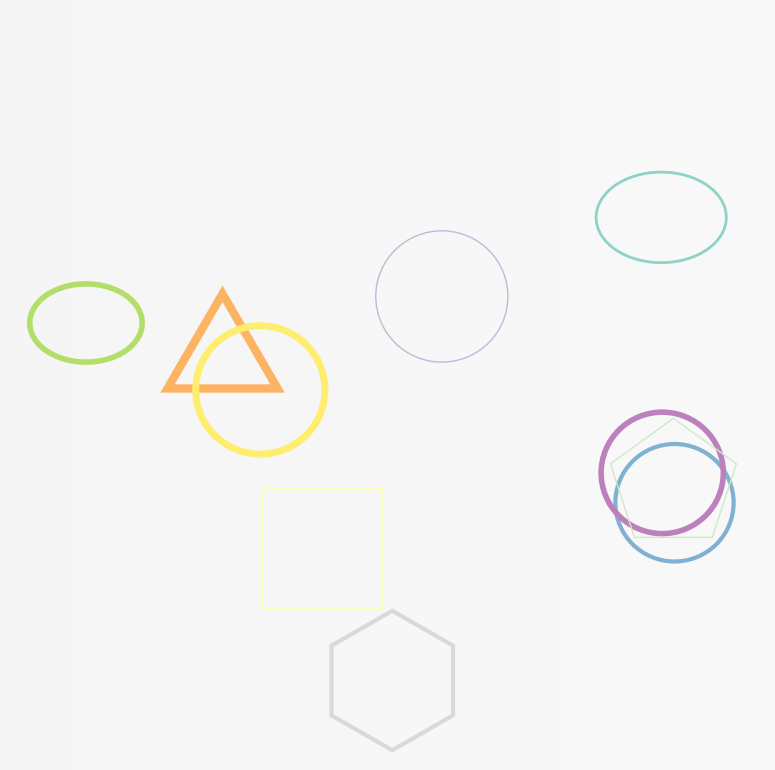[{"shape": "oval", "thickness": 1, "radius": 0.42, "center": [0.853, 0.718]}, {"shape": "square", "thickness": 1, "radius": 0.39, "center": [0.416, 0.289]}, {"shape": "circle", "thickness": 0.5, "radius": 0.43, "center": [0.57, 0.615]}, {"shape": "circle", "thickness": 1.5, "radius": 0.38, "center": [0.87, 0.347]}, {"shape": "triangle", "thickness": 3, "radius": 0.41, "center": [0.287, 0.536]}, {"shape": "oval", "thickness": 2, "radius": 0.36, "center": [0.111, 0.581]}, {"shape": "hexagon", "thickness": 1.5, "radius": 0.45, "center": [0.506, 0.116]}, {"shape": "circle", "thickness": 2, "radius": 0.39, "center": [0.854, 0.386]}, {"shape": "pentagon", "thickness": 0.5, "radius": 0.43, "center": [0.869, 0.371]}, {"shape": "circle", "thickness": 2.5, "radius": 0.42, "center": [0.336, 0.494]}]